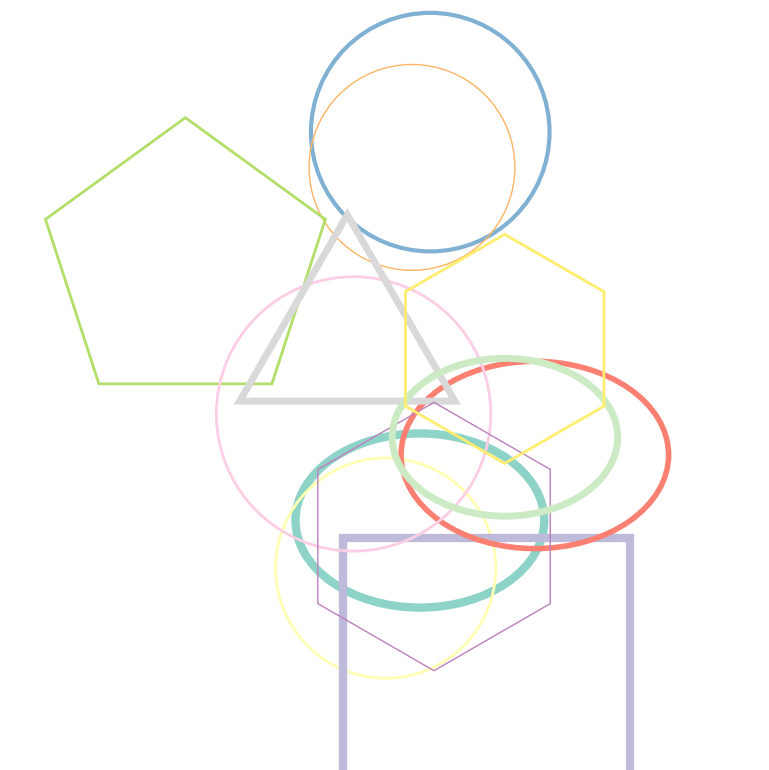[{"shape": "oval", "thickness": 3, "radius": 0.81, "center": [0.545, 0.324]}, {"shape": "circle", "thickness": 1, "radius": 0.72, "center": [0.501, 0.262]}, {"shape": "square", "thickness": 3, "radius": 0.93, "center": [0.632, 0.115]}, {"shape": "oval", "thickness": 2, "radius": 0.87, "center": [0.695, 0.409]}, {"shape": "circle", "thickness": 1.5, "radius": 0.77, "center": [0.559, 0.828]}, {"shape": "circle", "thickness": 0.5, "radius": 0.67, "center": [0.535, 0.783]}, {"shape": "pentagon", "thickness": 1, "radius": 0.96, "center": [0.241, 0.656]}, {"shape": "circle", "thickness": 1, "radius": 0.89, "center": [0.459, 0.462]}, {"shape": "triangle", "thickness": 2.5, "radius": 0.81, "center": [0.451, 0.56]}, {"shape": "hexagon", "thickness": 0.5, "radius": 0.87, "center": [0.564, 0.303]}, {"shape": "oval", "thickness": 2.5, "radius": 0.73, "center": [0.656, 0.432]}, {"shape": "hexagon", "thickness": 1, "radius": 0.74, "center": [0.655, 0.547]}]